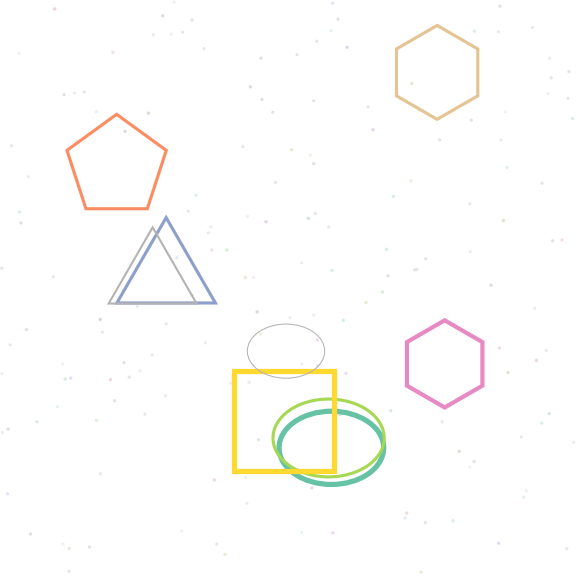[{"shape": "oval", "thickness": 2.5, "radius": 0.45, "center": [0.574, 0.224]}, {"shape": "pentagon", "thickness": 1.5, "radius": 0.45, "center": [0.202, 0.711]}, {"shape": "triangle", "thickness": 1.5, "radius": 0.49, "center": [0.288, 0.524]}, {"shape": "hexagon", "thickness": 2, "radius": 0.38, "center": [0.77, 0.369]}, {"shape": "oval", "thickness": 1.5, "radius": 0.48, "center": [0.569, 0.241]}, {"shape": "square", "thickness": 2.5, "radius": 0.43, "center": [0.492, 0.27]}, {"shape": "hexagon", "thickness": 1.5, "radius": 0.41, "center": [0.757, 0.874]}, {"shape": "triangle", "thickness": 1, "radius": 0.44, "center": [0.264, 0.518]}, {"shape": "oval", "thickness": 0.5, "radius": 0.33, "center": [0.495, 0.391]}]